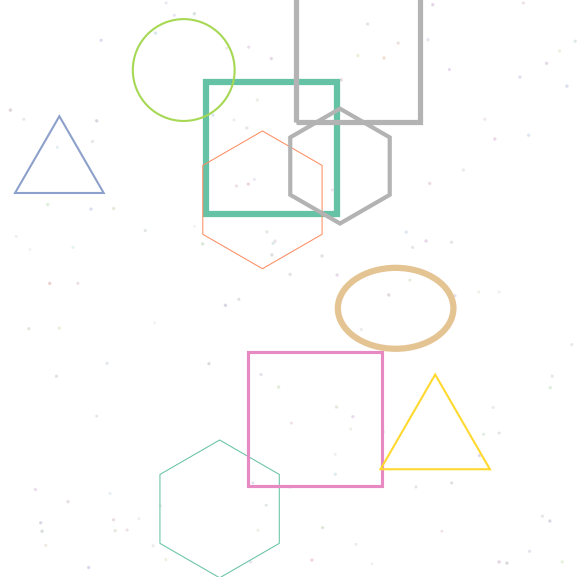[{"shape": "square", "thickness": 3, "radius": 0.57, "center": [0.47, 0.743]}, {"shape": "hexagon", "thickness": 0.5, "radius": 0.6, "center": [0.38, 0.118]}, {"shape": "hexagon", "thickness": 0.5, "radius": 0.6, "center": [0.454, 0.653]}, {"shape": "triangle", "thickness": 1, "radius": 0.44, "center": [0.103, 0.709]}, {"shape": "square", "thickness": 1.5, "radius": 0.58, "center": [0.545, 0.273]}, {"shape": "circle", "thickness": 1, "radius": 0.44, "center": [0.318, 0.878]}, {"shape": "triangle", "thickness": 1, "radius": 0.55, "center": [0.754, 0.241]}, {"shape": "oval", "thickness": 3, "radius": 0.5, "center": [0.685, 0.465]}, {"shape": "square", "thickness": 2.5, "radius": 0.53, "center": [0.62, 0.894]}, {"shape": "hexagon", "thickness": 2, "radius": 0.5, "center": [0.589, 0.712]}]